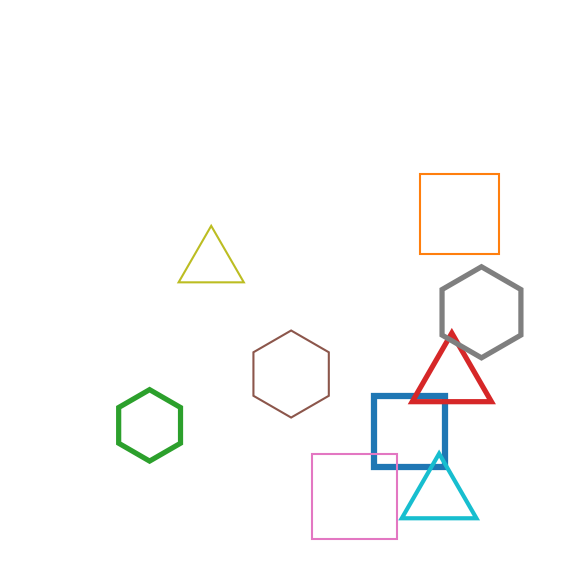[{"shape": "square", "thickness": 3, "radius": 0.31, "center": [0.71, 0.251]}, {"shape": "square", "thickness": 1, "radius": 0.35, "center": [0.796, 0.628]}, {"shape": "hexagon", "thickness": 2.5, "radius": 0.31, "center": [0.259, 0.263]}, {"shape": "triangle", "thickness": 2.5, "radius": 0.4, "center": [0.782, 0.343]}, {"shape": "hexagon", "thickness": 1, "radius": 0.38, "center": [0.504, 0.351]}, {"shape": "square", "thickness": 1, "radius": 0.37, "center": [0.614, 0.139]}, {"shape": "hexagon", "thickness": 2.5, "radius": 0.39, "center": [0.834, 0.458]}, {"shape": "triangle", "thickness": 1, "radius": 0.33, "center": [0.366, 0.543]}, {"shape": "triangle", "thickness": 2, "radius": 0.37, "center": [0.76, 0.139]}]